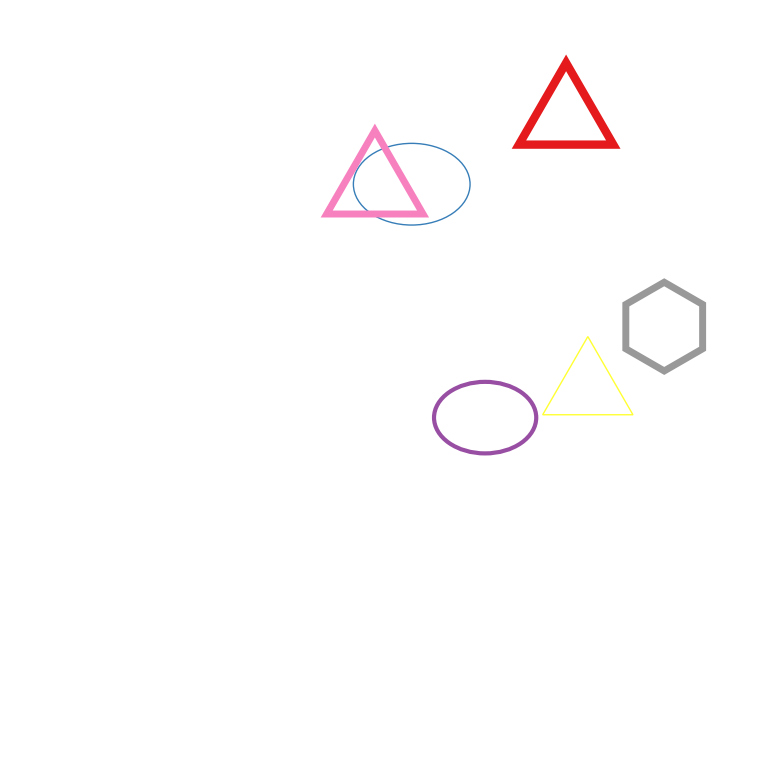[{"shape": "triangle", "thickness": 3, "radius": 0.35, "center": [0.735, 0.848]}, {"shape": "oval", "thickness": 0.5, "radius": 0.38, "center": [0.535, 0.761]}, {"shape": "oval", "thickness": 1.5, "radius": 0.33, "center": [0.63, 0.458]}, {"shape": "triangle", "thickness": 0.5, "radius": 0.34, "center": [0.763, 0.495]}, {"shape": "triangle", "thickness": 2.5, "radius": 0.36, "center": [0.487, 0.758]}, {"shape": "hexagon", "thickness": 2.5, "radius": 0.29, "center": [0.863, 0.576]}]